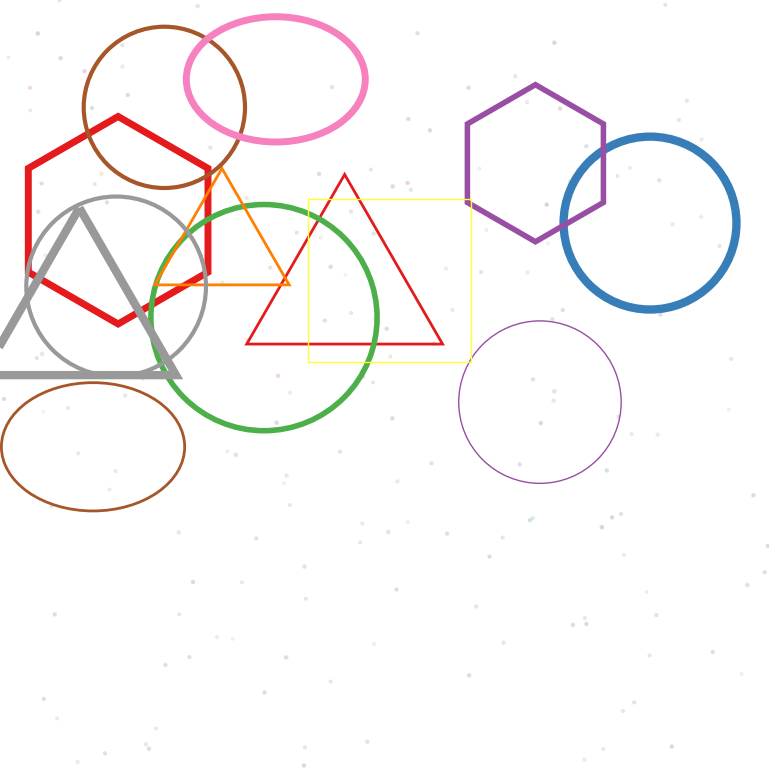[{"shape": "triangle", "thickness": 1, "radius": 0.73, "center": [0.448, 0.627]}, {"shape": "hexagon", "thickness": 2.5, "radius": 0.67, "center": [0.153, 0.714]}, {"shape": "circle", "thickness": 3, "radius": 0.56, "center": [0.844, 0.71]}, {"shape": "circle", "thickness": 2, "radius": 0.73, "center": [0.343, 0.588]}, {"shape": "hexagon", "thickness": 2, "radius": 0.51, "center": [0.695, 0.788]}, {"shape": "circle", "thickness": 0.5, "radius": 0.53, "center": [0.701, 0.478]}, {"shape": "triangle", "thickness": 1, "radius": 0.5, "center": [0.288, 0.68]}, {"shape": "square", "thickness": 0.5, "radius": 0.53, "center": [0.506, 0.636]}, {"shape": "circle", "thickness": 1.5, "radius": 0.52, "center": [0.213, 0.861]}, {"shape": "oval", "thickness": 1, "radius": 0.6, "center": [0.121, 0.42]}, {"shape": "oval", "thickness": 2.5, "radius": 0.58, "center": [0.358, 0.897]}, {"shape": "triangle", "thickness": 3, "radius": 0.72, "center": [0.103, 0.585]}, {"shape": "circle", "thickness": 1.5, "radius": 0.58, "center": [0.151, 0.628]}]